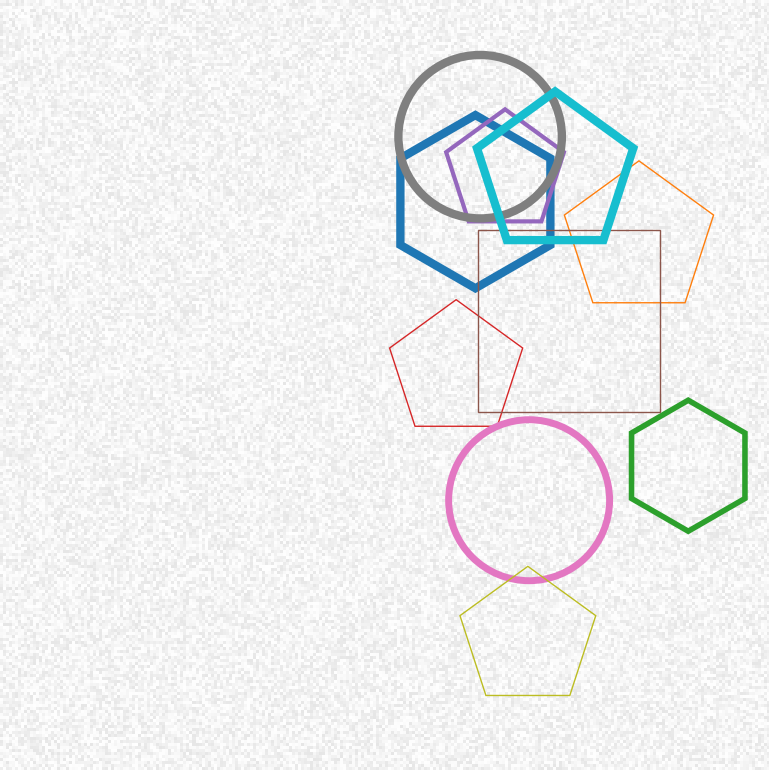[{"shape": "hexagon", "thickness": 3, "radius": 0.56, "center": [0.617, 0.738]}, {"shape": "pentagon", "thickness": 0.5, "radius": 0.51, "center": [0.83, 0.689]}, {"shape": "hexagon", "thickness": 2, "radius": 0.43, "center": [0.894, 0.395]}, {"shape": "pentagon", "thickness": 0.5, "radius": 0.45, "center": [0.592, 0.52]}, {"shape": "pentagon", "thickness": 1.5, "radius": 0.4, "center": [0.656, 0.778]}, {"shape": "square", "thickness": 0.5, "radius": 0.59, "center": [0.739, 0.583]}, {"shape": "circle", "thickness": 2.5, "radius": 0.52, "center": [0.687, 0.35]}, {"shape": "circle", "thickness": 3, "radius": 0.53, "center": [0.624, 0.822]}, {"shape": "pentagon", "thickness": 0.5, "radius": 0.46, "center": [0.686, 0.172]}, {"shape": "pentagon", "thickness": 3, "radius": 0.53, "center": [0.721, 0.775]}]